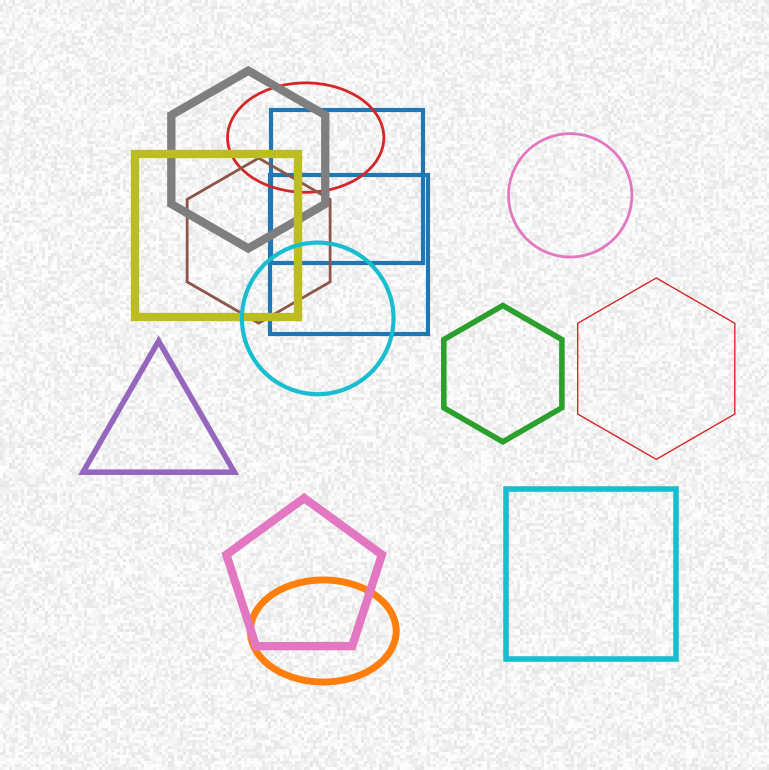[{"shape": "square", "thickness": 1.5, "radius": 0.52, "center": [0.453, 0.67]}, {"shape": "square", "thickness": 1.5, "radius": 0.49, "center": [0.451, 0.758]}, {"shape": "oval", "thickness": 2.5, "radius": 0.47, "center": [0.42, 0.181]}, {"shape": "hexagon", "thickness": 2, "radius": 0.44, "center": [0.653, 0.515]}, {"shape": "hexagon", "thickness": 0.5, "radius": 0.59, "center": [0.852, 0.521]}, {"shape": "oval", "thickness": 1, "radius": 0.51, "center": [0.397, 0.821]}, {"shape": "triangle", "thickness": 2, "radius": 0.57, "center": [0.206, 0.444]}, {"shape": "hexagon", "thickness": 1, "radius": 0.54, "center": [0.336, 0.688]}, {"shape": "pentagon", "thickness": 3, "radius": 0.53, "center": [0.395, 0.247]}, {"shape": "circle", "thickness": 1, "radius": 0.4, "center": [0.741, 0.746]}, {"shape": "hexagon", "thickness": 3, "radius": 0.58, "center": [0.322, 0.793]}, {"shape": "square", "thickness": 3, "radius": 0.53, "center": [0.281, 0.694]}, {"shape": "square", "thickness": 2, "radius": 0.55, "center": [0.768, 0.255]}, {"shape": "circle", "thickness": 1.5, "radius": 0.49, "center": [0.413, 0.587]}]